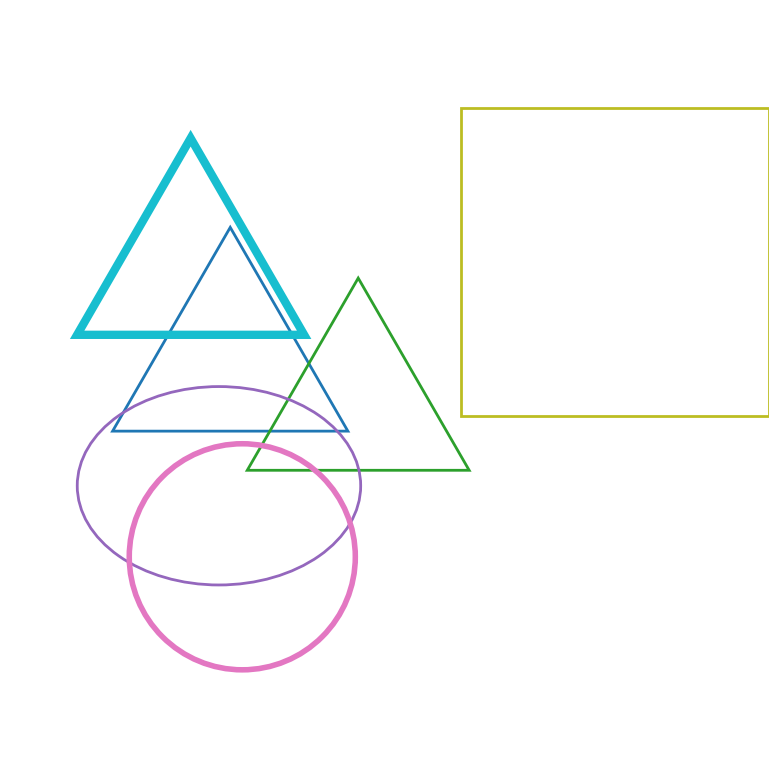[{"shape": "triangle", "thickness": 1, "radius": 0.88, "center": [0.299, 0.528]}, {"shape": "triangle", "thickness": 1, "radius": 0.83, "center": [0.465, 0.472]}, {"shape": "oval", "thickness": 1, "radius": 0.92, "center": [0.284, 0.369]}, {"shape": "circle", "thickness": 2, "radius": 0.73, "center": [0.315, 0.277]}, {"shape": "square", "thickness": 1, "radius": 1.0, "center": [0.799, 0.659]}, {"shape": "triangle", "thickness": 3, "radius": 0.85, "center": [0.248, 0.65]}]